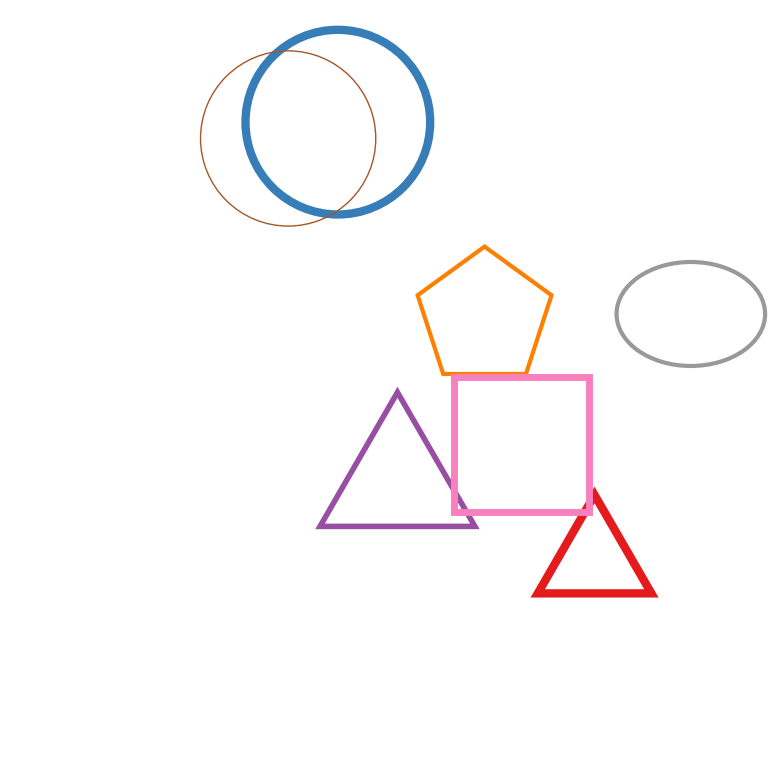[{"shape": "triangle", "thickness": 3, "radius": 0.43, "center": [0.772, 0.272]}, {"shape": "circle", "thickness": 3, "radius": 0.6, "center": [0.439, 0.841]}, {"shape": "triangle", "thickness": 2, "radius": 0.58, "center": [0.516, 0.374]}, {"shape": "pentagon", "thickness": 1.5, "radius": 0.46, "center": [0.629, 0.588]}, {"shape": "circle", "thickness": 0.5, "radius": 0.57, "center": [0.374, 0.82]}, {"shape": "square", "thickness": 2.5, "radius": 0.44, "center": [0.677, 0.423]}, {"shape": "oval", "thickness": 1.5, "radius": 0.48, "center": [0.897, 0.592]}]